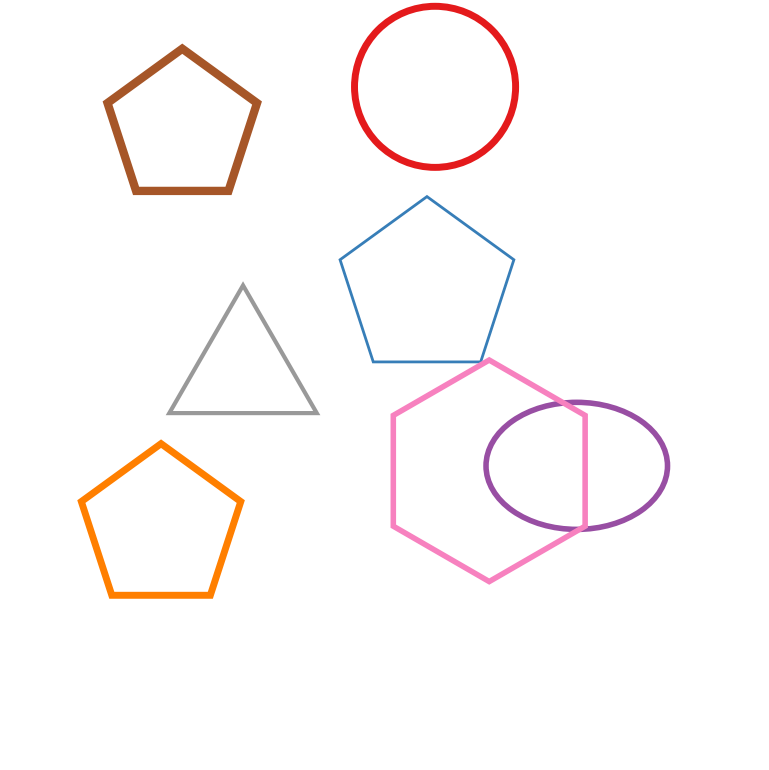[{"shape": "circle", "thickness": 2.5, "radius": 0.52, "center": [0.565, 0.887]}, {"shape": "pentagon", "thickness": 1, "radius": 0.59, "center": [0.555, 0.626]}, {"shape": "oval", "thickness": 2, "radius": 0.59, "center": [0.749, 0.395]}, {"shape": "pentagon", "thickness": 2.5, "radius": 0.54, "center": [0.209, 0.315]}, {"shape": "pentagon", "thickness": 3, "radius": 0.51, "center": [0.237, 0.835]}, {"shape": "hexagon", "thickness": 2, "radius": 0.72, "center": [0.635, 0.389]}, {"shape": "triangle", "thickness": 1.5, "radius": 0.55, "center": [0.316, 0.519]}]